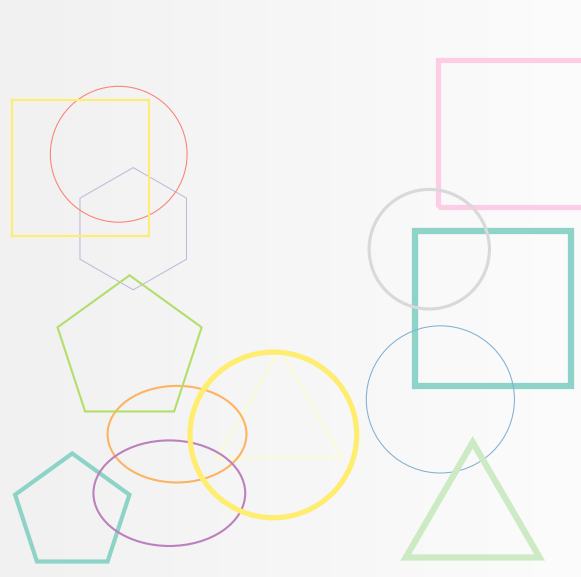[{"shape": "square", "thickness": 3, "radius": 0.67, "center": [0.848, 0.465]}, {"shape": "pentagon", "thickness": 2, "radius": 0.52, "center": [0.124, 0.11]}, {"shape": "triangle", "thickness": 0.5, "radius": 0.62, "center": [0.482, 0.269]}, {"shape": "hexagon", "thickness": 0.5, "radius": 0.53, "center": [0.229, 0.603]}, {"shape": "circle", "thickness": 0.5, "radius": 0.59, "center": [0.204, 0.732]}, {"shape": "circle", "thickness": 0.5, "radius": 0.64, "center": [0.758, 0.307]}, {"shape": "oval", "thickness": 1, "radius": 0.6, "center": [0.305, 0.247]}, {"shape": "pentagon", "thickness": 1, "radius": 0.65, "center": [0.223, 0.392]}, {"shape": "square", "thickness": 2.5, "radius": 0.64, "center": [0.882, 0.768]}, {"shape": "circle", "thickness": 1.5, "radius": 0.52, "center": [0.739, 0.568]}, {"shape": "oval", "thickness": 1, "radius": 0.65, "center": [0.291, 0.145]}, {"shape": "triangle", "thickness": 3, "radius": 0.67, "center": [0.813, 0.1]}, {"shape": "square", "thickness": 1, "radius": 0.59, "center": [0.139, 0.708]}, {"shape": "circle", "thickness": 2.5, "radius": 0.72, "center": [0.47, 0.246]}]